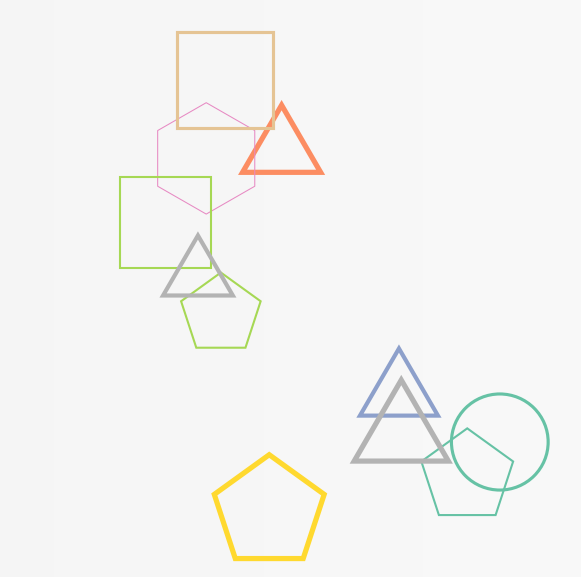[{"shape": "pentagon", "thickness": 1, "radius": 0.41, "center": [0.804, 0.174]}, {"shape": "circle", "thickness": 1.5, "radius": 0.42, "center": [0.86, 0.234]}, {"shape": "triangle", "thickness": 2.5, "radius": 0.39, "center": [0.484, 0.74]}, {"shape": "triangle", "thickness": 2, "radius": 0.39, "center": [0.686, 0.318]}, {"shape": "hexagon", "thickness": 0.5, "radius": 0.48, "center": [0.355, 0.725]}, {"shape": "pentagon", "thickness": 1, "radius": 0.36, "center": [0.38, 0.455]}, {"shape": "square", "thickness": 1, "radius": 0.39, "center": [0.284, 0.614]}, {"shape": "pentagon", "thickness": 2.5, "radius": 0.5, "center": [0.463, 0.112]}, {"shape": "square", "thickness": 1.5, "radius": 0.41, "center": [0.387, 0.861]}, {"shape": "triangle", "thickness": 2.5, "radius": 0.47, "center": [0.69, 0.247]}, {"shape": "triangle", "thickness": 2, "radius": 0.35, "center": [0.341, 0.522]}]